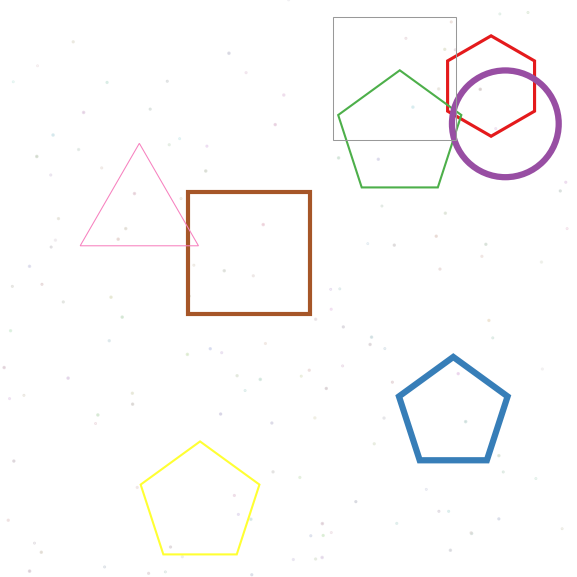[{"shape": "hexagon", "thickness": 1.5, "radius": 0.43, "center": [0.85, 0.85]}, {"shape": "pentagon", "thickness": 3, "radius": 0.49, "center": [0.785, 0.282]}, {"shape": "pentagon", "thickness": 1, "radius": 0.56, "center": [0.692, 0.765]}, {"shape": "circle", "thickness": 3, "radius": 0.46, "center": [0.875, 0.785]}, {"shape": "pentagon", "thickness": 1, "radius": 0.54, "center": [0.346, 0.127]}, {"shape": "square", "thickness": 2, "radius": 0.53, "center": [0.431, 0.561]}, {"shape": "triangle", "thickness": 0.5, "radius": 0.59, "center": [0.241, 0.633]}, {"shape": "square", "thickness": 0.5, "radius": 0.53, "center": [0.684, 0.863]}]